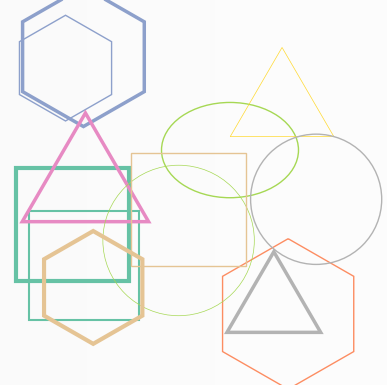[{"shape": "square", "thickness": 3, "radius": 0.73, "center": [0.187, 0.417]}, {"shape": "square", "thickness": 1.5, "radius": 0.71, "center": [0.216, 0.31]}, {"shape": "hexagon", "thickness": 1, "radius": 0.98, "center": [0.744, 0.185]}, {"shape": "hexagon", "thickness": 2.5, "radius": 0.91, "center": [0.215, 0.853]}, {"shape": "hexagon", "thickness": 1, "radius": 0.69, "center": [0.169, 0.823]}, {"shape": "triangle", "thickness": 2.5, "radius": 0.94, "center": [0.22, 0.518]}, {"shape": "oval", "thickness": 1, "radius": 0.88, "center": [0.594, 0.61]}, {"shape": "circle", "thickness": 0.5, "radius": 0.98, "center": [0.461, 0.375]}, {"shape": "triangle", "thickness": 0.5, "radius": 0.77, "center": [0.728, 0.722]}, {"shape": "hexagon", "thickness": 3, "radius": 0.73, "center": [0.241, 0.253]}, {"shape": "square", "thickness": 1, "radius": 0.74, "center": [0.487, 0.455]}, {"shape": "circle", "thickness": 1, "radius": 0.85, "center": [0.816, 0.482]}, {"shape": "triangle", "thickness": 2.5, "radius": 0.7, "center": [0.707, 0.207]}]